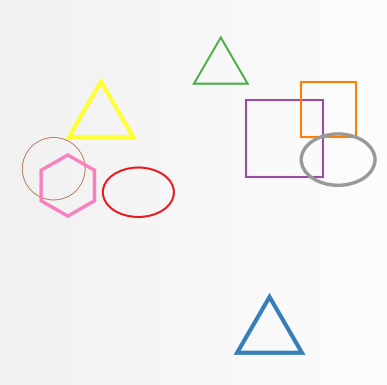[{"shape": "oval", "thickness": 1.5, "radius": 0.46, "center": [0.357, 0.501]}, {"shape": "triangle", "thickness": 3, "radius": 0.48, "center": [0.696, 0.132]}, {"shape": "triangle", "thickness": 1.5, "radius": 0.4, "center": [0.57, 0.823]}, {"shape": "square", "thickness": 1.5, "radius": 0.5, "center": [0.734, 0.641]}, {"shape": "square", "thickness": 1.5, "radius": 0.36, "center": [0.848, 0.716]}, {"shape": "triangle", "thickness": 3, "radius": 0.48, "center": [0.261, 0.692]}, {"shape": "circle", "thickness": 0.5, "radius": 0.41, "center": [0.139, 0.562]}, {"shape": "hexagon", "thickness": 2.5, "radius": 0.4, "center": [0.175, 0.518]}, {"shape": "oval", "thickness": 2.5, "radius": 0.48, "center": [0.873, 0.585]}]